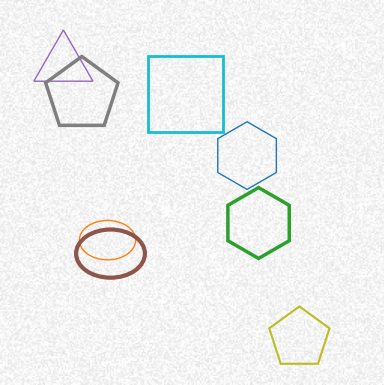[{"shape": "hexagon", "thickness": 1, "radius": 0.44, "center": [0.642, 0.596]}, {"shape": "oval", "thickness": 1, "radius": 0.37, "center": [0.279, 0.376]}, {"shape": "hexagon", "thickness": 2.5, "radius": 0.46, "center": [0.672, 0.421]}, {"shape": "triangle", "thickness": 1, "radius": 0.44, "center": [0.165, 0.833]}, {"shape": "oval", "thickness": 3, "radius": 0.45, "center": [0.287, 0.341]}, {"shape": "pentagon", "thickness": 2.5, "radius": 0.49, "center": [0.213, 0.754]}, {"shape": "pentagon", "thickness": 1.5, "radius": 0.41, "center": [0.778, 0.122]}, {"shape": "square", "thickness": 2, "radius": 0.49, "center": [0.483, 0.756]}]